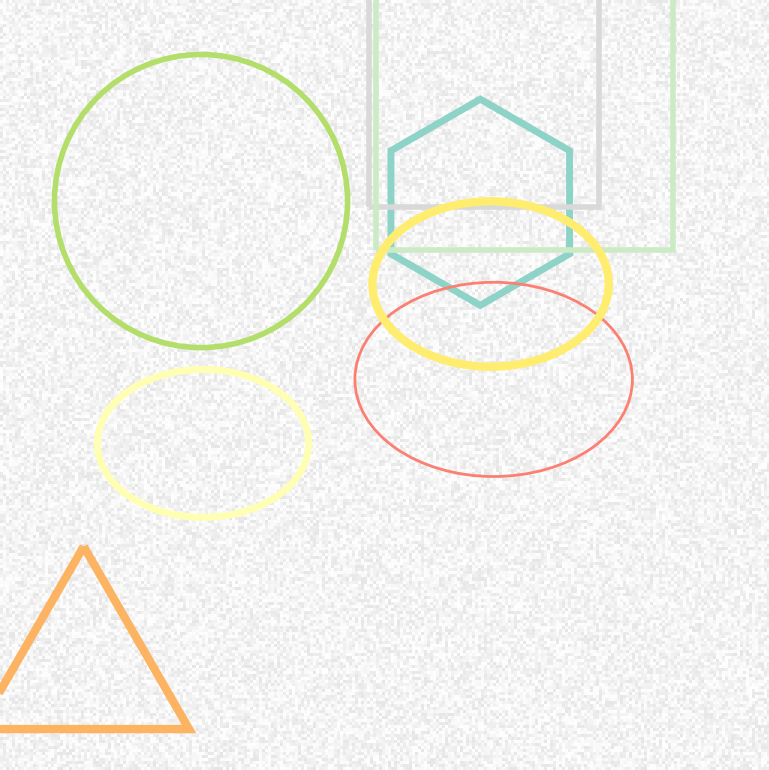[{"shape": "hexagon", "thickness": 2.5, "radius": 0.67, "center": [0.624, 0.737]}, {"shape": "oval", "thickness": 2.5, "radius": 0.69, "center": [0.264, 0.424]}, {"shape": "oval", "thickness": 1, "radius": 0.9, "center": [0.641, 0.507]}, {"shape": "triangle", "thickness": 3, "radius": 0.79, "center": [0.109, 0.132]}, {"shape": "circle", "thickness": 2, "radius": 0.95, "center": [0.261, 0.739]}, {"shape": "square", "thickness": 2, "radius": 0.75, "center": [0.628, 0.88]}, {"shape": "square", "thickness": 2, "radius": 0.96, "center": [0.682, 0.868]}, {"shape": "oval", "thickness": 3, "radius": 0.77, "center": [0.637, 0.631]}]